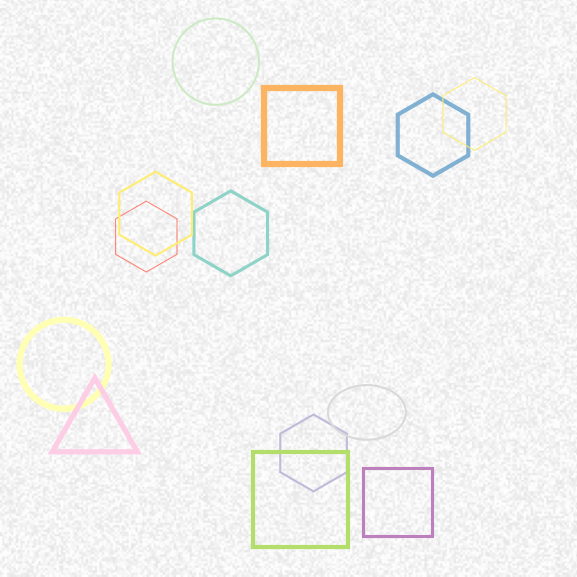[{"shape": "hexagon", "thickness": 1.5, "radius": 0.37, "center": [0.4, 0.595]}, {"shape": "circle", "thickness": 3, "radius": 0.39, "center": [0.111, 0.368]}, {"shape": "hexagon", "thickness": 1, "radius": 0.33, "center": [0.543, 0.215]}, {"shape": "hexagon", "thickness": 0.5, "radius": 0.31, "center": [0.253, 0.589]}, {"shape": "hexagon", "thickness": 2, "radius": 0.35, "center": [0.75, 0.765]}, {"shape": "square", "thickness": 3, "radius": 0.33, "center": [0.523, 0.782]}, {"shape": "square", "thickness": 2, "radius": 0.41, "center": [0.52, 0.134]}, {"shape": "triangle", "thickness": 2.5, "radius": 0.43, "center": [0.164, 0.259]}, {"shape": "oval", "thickness": 1, "radius": 0.34, "center": [0.635, 0.285]}, {"shape": "square", "thickness": 1.5, "radius": 0.3, "center": [0.689, 0.13]}, {"shape": "circle", "thickness": 1, "radius": 0.37, "center": [0.374, 0.892]}, {"shape": "hexagon", "thickness": 0.5, "radius": 0.32, "center": [0.822, 0.802]}, {"shape": "hexagon", "thickness": 1, "radius": 0.36, "center": [0.269, 0.629]}]